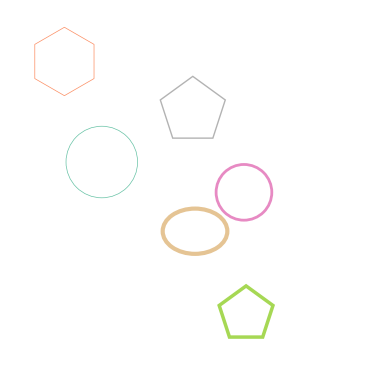[{"shape": "circle", "thickness": 0.5, "radius": 0.46, "center": [0.264, 0.579]}, {"shape": "hexagon", "thickness": 0.5, "radius": 0.44, "center": [0.167, 0.84]}, {"shape": "circle", "thickness": 2, "radius": 0.36, "center": [0.634, 0.5]}, {"shape": "pentagon", "thickness": 2.5, "radius": 0.37, "center": [0.639, 0.184]}, {"shape": "oval", "thickness": 3, "radius": 0.42, "center": [0.507, 0.399]}, {"shape": "pentagon", "thickness": 1, "radius": 0.44, "center": [0.501, 0.713]}]